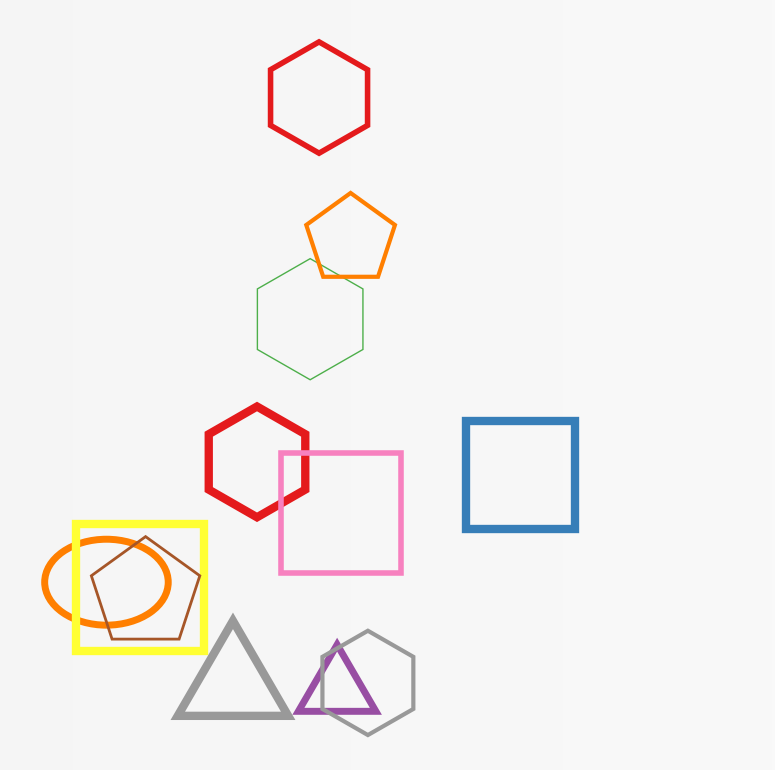[{"shape": "hexagon", "thickness": 3, "radius": 0.36, "center": [0.332, 0.4]}, {"shape": "hexagon", "thickness": 2, "radius": 0.36, "center": [0.412, 0.873]}, {"shape": "square", "thickness": 3, "radius": 0.35, "center": [0.671, 0.383]}, {"shape": "hexagon", "thickness": 0.5, "radius": 0.39, "center": [0.4, 0.585]}, {"shape": "triangle", "thickness": 2.5, "radius": 0.29, "center": [0.435, 0.105]}, {"shape": "pentagon", "thickness": 1.5, "radius": 0.3, "center": [0.452, 0.689]}, {"shape": "oval", "thickness": 2.5, "radius": 0.4, "center": [0.137, 0.244]}, {"shape": "square", "thickness": 3, "radius": 0.41, "center": [0.181, 0.237]}, {"shape": "pentagon", "thickness": 1, "radius": 0.37, "center": [0.188, 0.23]}, {"shape": "square", "thickness": 2, "radius": 0.39, "center": [0.44, 0.334]}, {"shape": "hexagon", "thickness": 1.5, "radius": 0.34, "center": [0.475, 0.113]}, {"shape": "triangle", "thickness": 3, "radius": 0.41, "center": [0.301, 0.111]}]